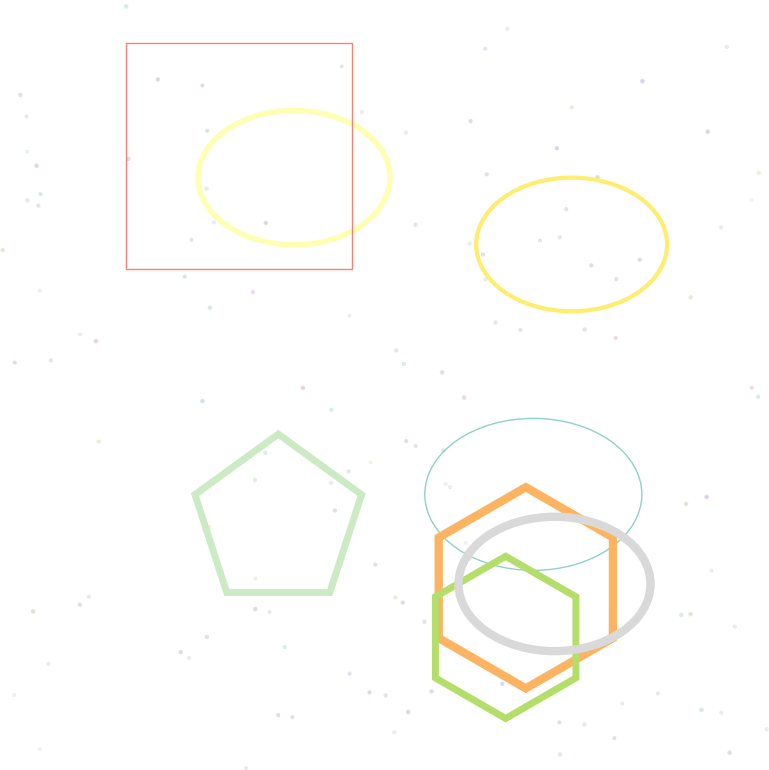[{"shape": "oval", "thickness": 0.5, "radius": 0.7, "center": [0.693, 0.358]}, {"shape": "oval", "thickness": 2, "radius": 0.62, "center": [0.382, 0.769]}, {"shape": "square", "thickness": 0.5, "radius": 0.73, "center": [0.311, 0.797]}, {"shape": "hexagon", "thickness": 3, "radius": 0.65, "center": [0.683, 0.237]}, {"shape": "hexagon", "thickness": 2.5, "radius": 0.53, "center": [0.657, 0.172]}, {"shape": "oval", "thickness": 3, "radius": 0.62, "center": [0.72, 0.242]}, {"shape": "pentagon", "thickness": 2.5, "radius": 0.57, "center": [0.361, 0.322]}, {"shape": "oval", "thickness": 1.5, "radius": 0.62, "center": [0.742, 0.682]}]